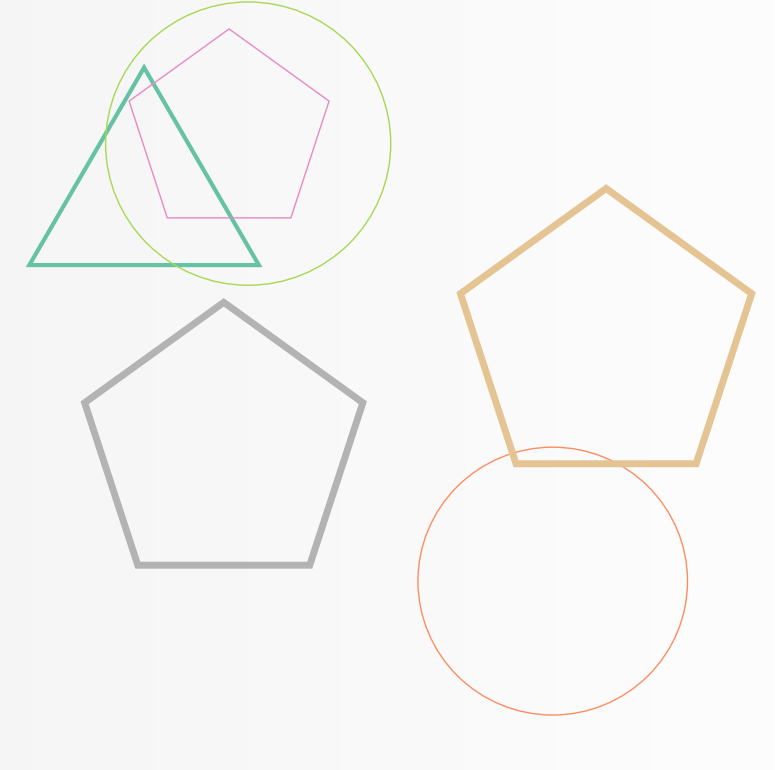[{"shape": "triangle", "thickness": 1.5, "radius": 0.85, "center": [0.186, 0.741]}, {"shape": "circle", "thickness": 0.5, "radius": 0.87, "center": [0.713, 0.245]}, {"shape": "pentagon", "thickness": 0.5, "radius": 0.68, "center": [0.296, 0.827]}, {"shape": "circle", "thickness": 0.5, "radius": 0.92, "center": [0.32, 0.813]}, {"shape": "pentagon", "thickness": 2.5, "radius": 0.99, "center": [0.782, 0.558]}, {"shape": "pentagon", "thickness": 2.5, "radius": 0.94, "center": [0.289, 0.419]}]